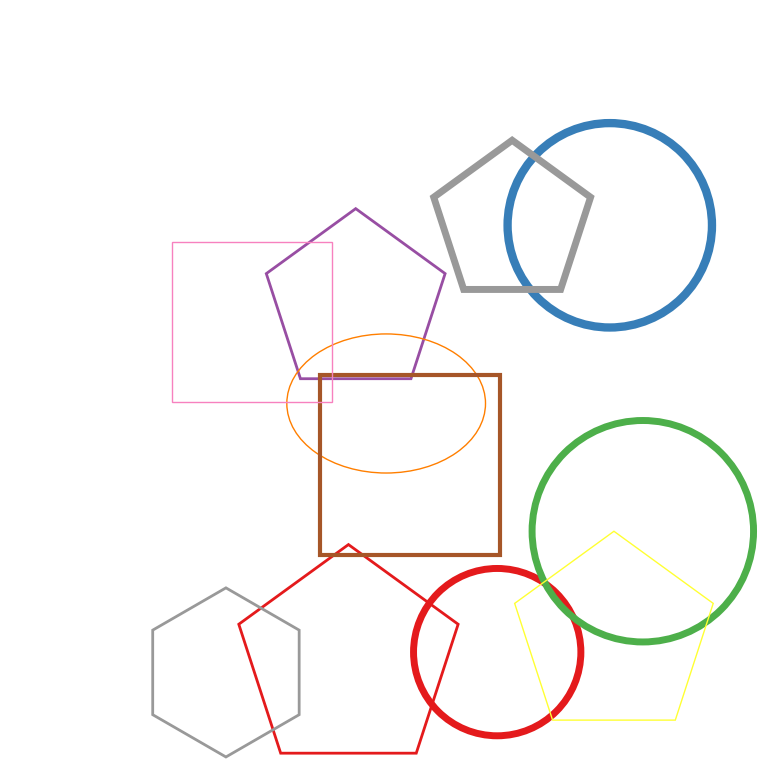[{"shape": "pentagon", "thickness": 1, "radius": 0.75, "center": [0.453, 0.143]}, {"shape": "circle", "thickness": 2.5, "radius": 0.54, "center": [0.646, 0.153]}, {"shape": "circle", "thickness": 3, "radius": 0.66, "center": [0.792, 0.707]}, {"shape": "circle", "thickness": 2.5, "radius": 0.72, "center": [0.835, 0.31]}, {"shape": "pentagon", "thickness": 1, "radius": 0.61, "center": [0.462, 0.607]}, {"shape": "oval", "thickness": 0.5, "radius": 0.65, "center": [0.502, 0.476]}, {"shape": "pentagon", "thickness": 0.5, "radius": 0.68, "center": [0.797, 0.174]}, {"shape": "square", "thickness": 1.5, "radius": 0.58, "center": [0.532, 0.396]}, {"shape": "square", "thickness": 0.5, "radius": 0.52, "center": [0.327, 0.582]}, {"shape": "hexagon", "thickness": 1, "radius": 0.55, "center": [0.293, 0.127]}, {"shape": "pentagon", "thickness": 2.5, "radius": 0.54, "center": [0.665, 0.711]}]